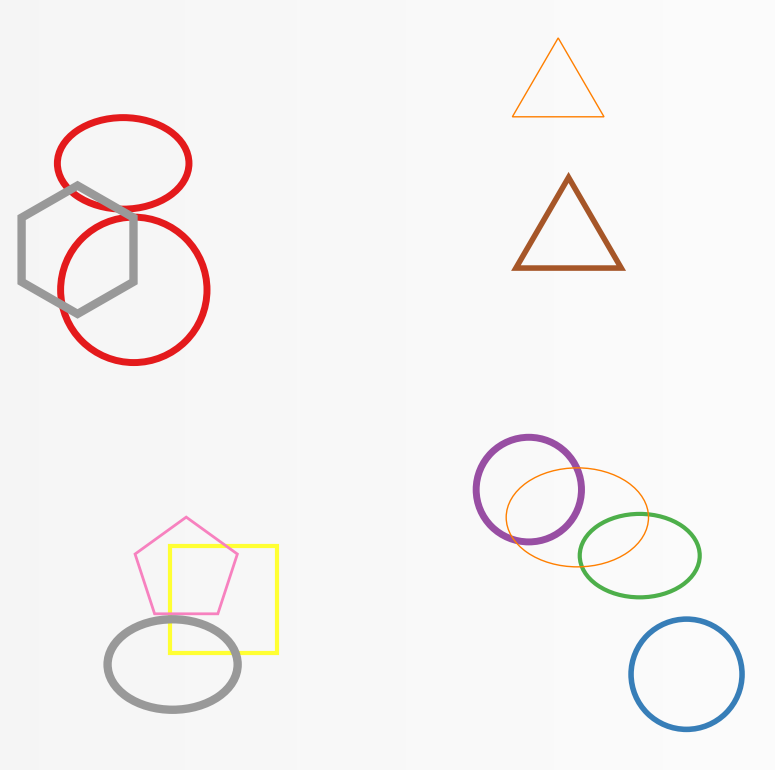[{"shape": "oval", "thickness": 2.5, "radius": 0.42, "center": [0.159, 0.788]}, {"shape": "circle", "thickness": 2.5, "radius": 0.47, "center": [0.173, 0.624]}, {"shape": "circle", "thickness": 2, "radius": 0.36, "center": [0.886, 0.124]}, {"shape": "oval", "thickness": 1.5, "radius": 0.39, "center": [0.825, 0.278]}, {"shape": "circle", "thickness": 2.5, "radius": 0.34, "center": [0.682, 0.364]}, {"shape": "oval", "thickness": 0.5, "radius": 0.46, "center": [0.745, 0.328]}, {"shape": "triangle", "thickness": 0.5, "radius": 0.34, "center": [0.72, 0.882]}, {"shape": "square", "thickness": 1.5, "radius": 0.35, "center": [0.289, 0.222]}, {"shape": "triangle", "thickness": 2, "radius": 0.39, "center": [0.734, 0.691]}, {"shape": "pentagon", "thickness": 1, "radius": 0.35, "center": [0.24, 0.259]}, {"shape": "hexagon", "thickness": 3, "radius": 0.42, "center": [0.1, 0.676]}, {"shape": "oval", "thickness": 3, "radius": 0.42, "center": [0.223, 0.137]}]